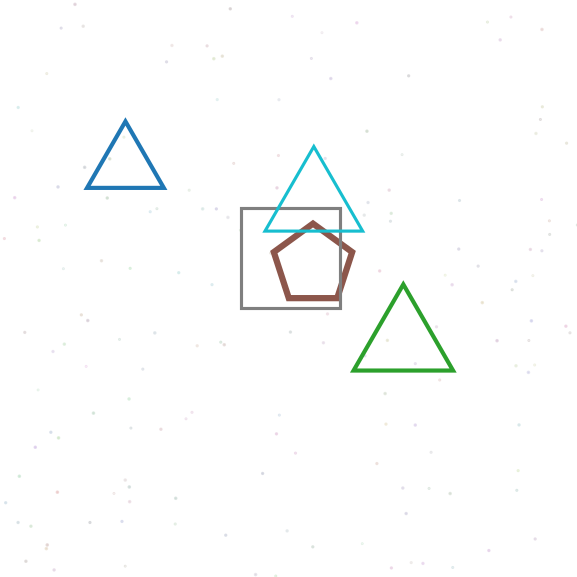[{"shape": "triangle", "thickness": 2, "radius": 0.38, "center": [0.217, 0.712]}, {"shape": "triangle", "thickness": 2, "radius": 0.5, "center": [0.698, 0.407]}, {"shape": "pentagon", "thickness": 3, "radius": 0.36, "center": [0.542, 0.541]}, {"shape": "square", "thickness": 1.5, "radius": 0.43, "center": [0.503, 0.552]}, {"shape": "triangle", "thickness": 1.5, "radius": 0.49, "center": [0.543, 0.648]}]